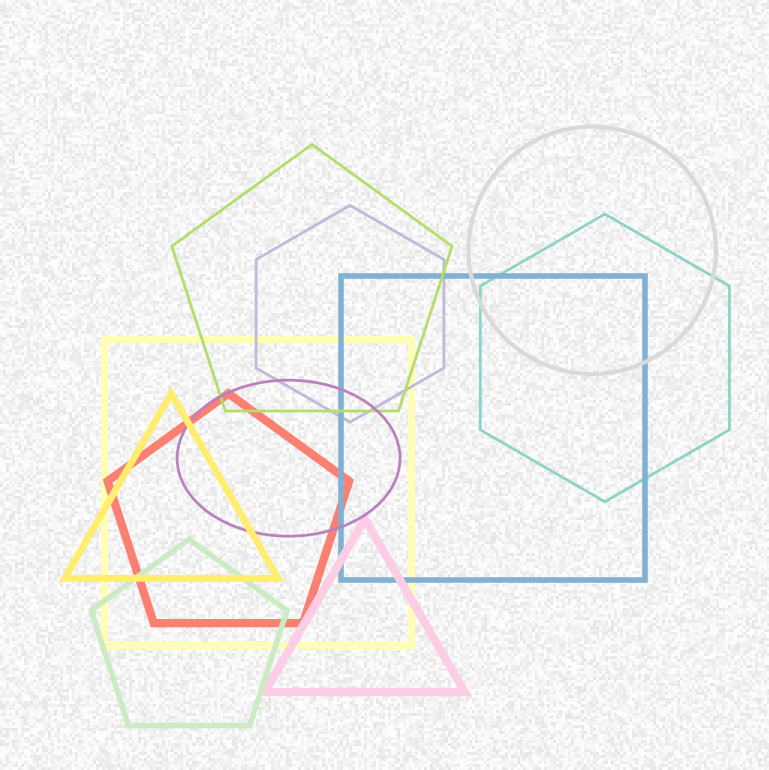[{"shape": "hexagon", "thickness": 1, "radius": 0.93, "center": [0.786, 0.535]}, {"shape": "square", "thickness": 2.5, "radius": 1.0, "center": [0.335, 0.361]}, {"shape": "hexagon", "thickness": 1, "radius": 0.7, "center": [0.455, 0.593]}, {"shape": "pentagon", "thickness": 3, "radius": 0.82, "center": [0.297, 0.324]}, {"shape": "square", "thickness": 2, "radius": 0.99, "center": [0.64, 0.444]}, {"shape": "pentagon", "thickness": 1, "radius": 0.96, "center": [0.405, 0.621]}, {"shape": "triangle", "thickness": 3, "radius": 0.75, "center": [0.474, 0.176]}, {"shape": "circle", "thickness": 1.5, "radius": 0.8, "center": [0.769, 0.675]}, {"shape": "oval", "thickness": 1, "radius": 0.72, "center": [0.375, 0.405]}, {"shape": "pentagon", "thickness": 2, "radius": 0.67, "center": [0.246, 0.166]}, {"shape": "triangle", "thickness": 2.5, "radius": 0.8, "center": [0.222, 0.329]}]